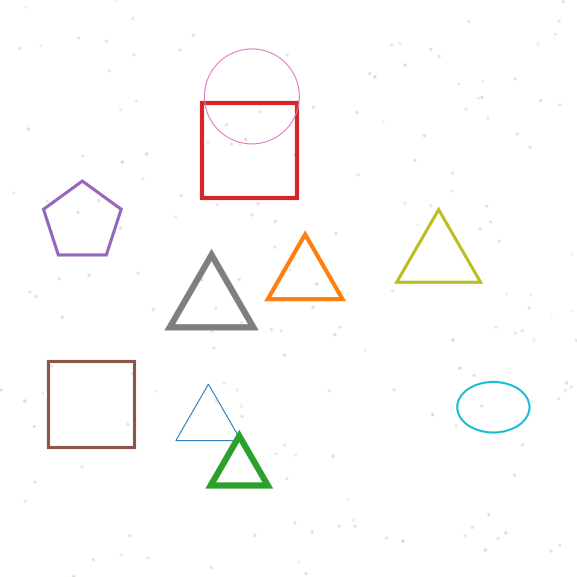[{"shape": "triangle", "thickness": 0.5, "radius": 0.33, "center": [0.361, 0.269]}, {"shape": "triangle", "thickness": 2, "radius": 0.37, "center": [0.528, 0.519]}, {"shape": "triangle", "thickness": 3, "radius": 0.29, "center": [0.414, 0.187]}, {"shape": "square", "thickness": 2, "radius": 0.41, "center": [0.432, 0.738]}, {"shape": "pentagon", "thickness": 1.5, "radius": 0.35, "center": [0.143, 0.615]}, {"shape": "square", "thickness": 1.5, "radius": 0.37, "center": [0.158, 0.3]}, {"shape": "circle", "thickness": 0.5, "radius": 0.41, "center": [0.436, 0.832]}, {"shape": "triangle", "thickness": 3, "radius": 0.42, "center": [0.366, 0.474]}, {"shape": "triangle", "thickness": 1.5, "radius": 0.42, "center": [0.76, 0.552]}, {"shape": "oval", "thickness": 1, "radius": 0.31, "center": [0.854, 0.294]}]